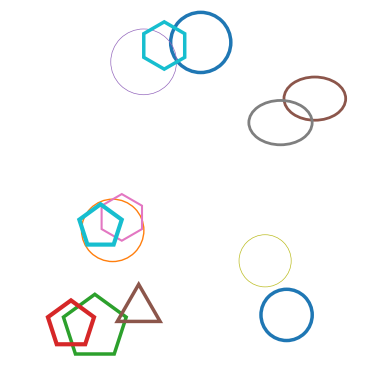[{"shape": "circle", "thickness": 2.5, "radius": 0.39, "center": [0.521, 0.89]}, {"shape": "circle", "thickness": 2.5, "radius": 0.33, "center": [0.744, 0.182]}, {"shape": "circle", "thickness": 1, "radius": 0.4, "center": [0.293, 0.402]}, {"shape": "pentagon", "thickness": 2.5, "radius": 0.43, "center": [0.246, 0.15]}, {"shape": "pentagon", "thickness": 3, "radius": 0.31, "center": [0.184, 0.157]}, {"shape": "circle", "thickness": 0.5, "radius": 0.43, "center": [0.373, 0.839]}, {"shape": "triangle", "thickness": 2.5, "radius": 0.32, "center": [0.36, 0.197]}, {"shape": "oval", "thickness": 2, "radius": 0.4, "center": [0.818, 0.744]}, {"shape": "hexagon", "thickness": 1.5, "radius": 0.3, "center": [0.316, 0.435]}, {"shape": "oval", "thickness": 2, "radius": 0.41, "center": [0.729, 0.682]}, {"shape": "circle", "thickness": 0.5, "radius": 0.34, "center": [0.689, 0.323]}, {"shape": "hexagon", "thickness": 2.5, "radius": 0.31, "center": [0.427, 0.882]}, {"shape": "pentagon", "thickness": 3, "radius": 0.29, "center": [0.261, 0.412]}]